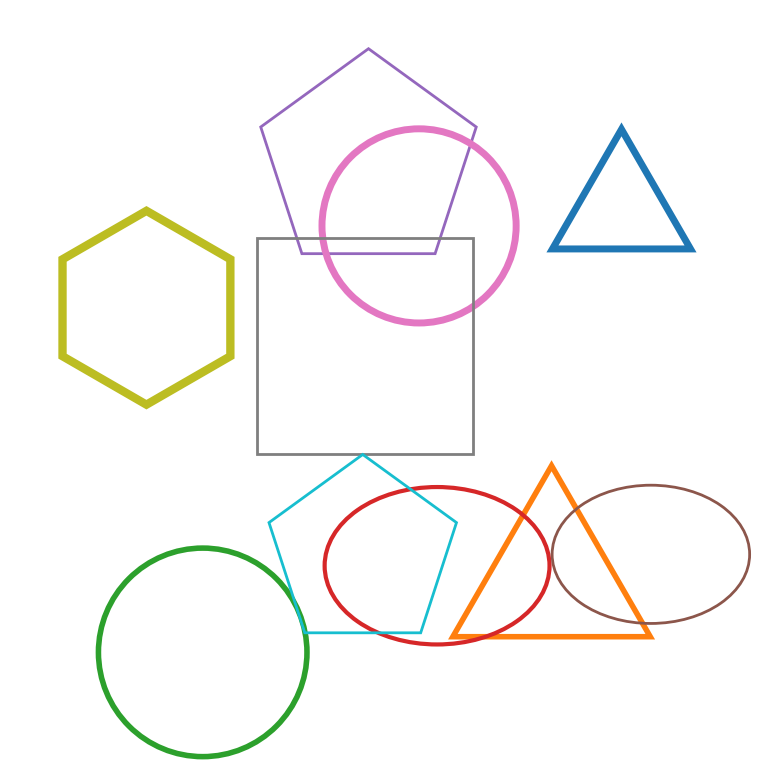[{"shape": "triangle", "thickness": 2.5, "radius": 0.52, "center": [0.807, 0.728]}, {"shape": "triangle", "thickness": 2, "radius": 0.74, "center": [0.716, 0.247]}, {"shape": "circle", "thickness": 2, "radius": 0.68, "center": [0.263, 0.153]}, {"shape": "oval", "thickness": 1.5, "radius": 0.73, "center": [0.568, 0.265]}, {"shape": "pentagon", "thickness": 1, "radius": 0.74, "center": [0.479, 0.79]}, {"shape": "oval", "thickness": 1, "radius": 0.64, "center": [0.845, 0.28]}, {"shape": "circle", "thickness": 2.5, "radius": 0.63, "center": [0.544, 0.707]}, {"shape": "square", "thickness": 1, "radius": 0.7, "center": [0.474, 0.55]}, {"shape": "hexagon", "thickness": 3, "radius": 0.63, "center": [0.19, 0.6]}, {"shape": "pentagon", "thickness": 1, "radius": 0.64, "center": [0.471, 0.282]}]